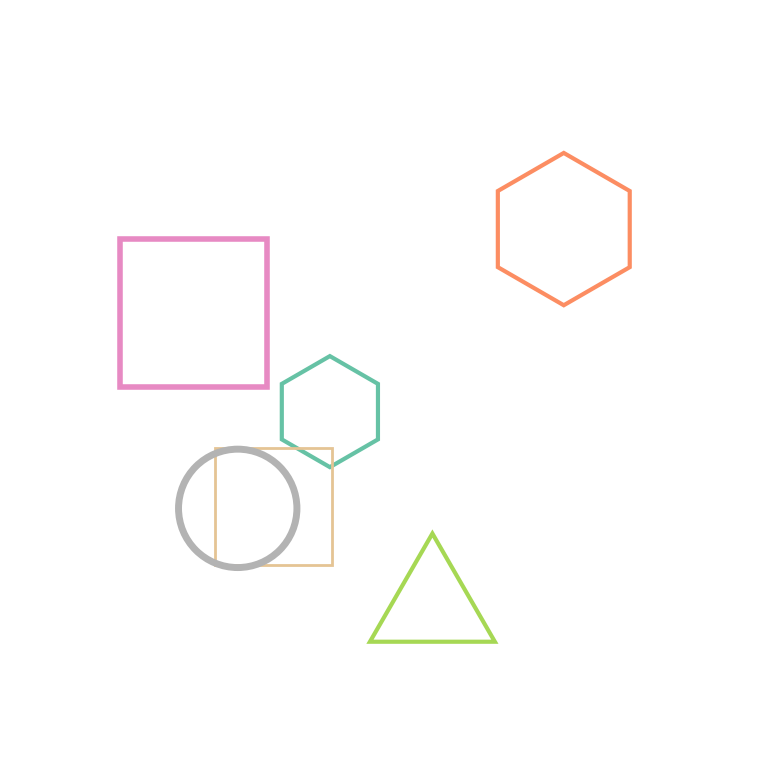[{"shape": "hexagon", "thickness": 1.5, "radius": 0.36, "center": [0.428, 0.465]}, {"shape": "hexagon", "thickness": 1.5, "radius": 0.49, "center": [0.732, 0.702]}, {"shape": "square", "thickness": 2, "radius": 0.48, "center": [0.252, 0.594]}, {"shape": "triangle", "thickness": 1.5, "radius": 0.47, "center": [0.562, 0.213]}, {"shape": "square", "thickness": 1, "radius": 0.38, "center": [0.356, 0.342]}, {"shape": "circle", "thickness": 2.5, "radius": 0.38, "center": [0.309, 0.34]}]